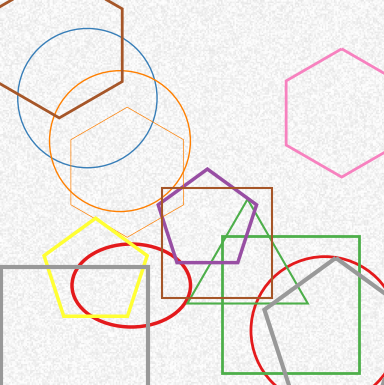[{"shape": "circle", "thickness": 2, "radius": 0.96, "center": [0.844, 0.141]}, {"shape": "oval", "thickness": 2.5, "radius": 0.77, "center": [0.341, 0.258]}, {"shape": "circle", "thickness": 1, "radius": 0.9, "center": [0.227, 0.745]}, {"shape": "triangle", "thickness": 1.5, "radius": 0.9, "center": [0.643, 0.302]}, {"shape": "square", "thickness": 2, "radius": 0.89, "center": [0.755, 0.209]}, {"shape": "pentagon", "thickness": 2.5, "radius": 0.67, "center": [0.539, 0.427]}, {"shape": "hexagon", "thickness": 0.5, "radius": 0.85, "center": [0.33, 0.553]}, {"shape": "circle", "thickness": 1, "radius": 0.91, "center": [0.312, 0.633]}, {"shape": "pentagon", "thickness": 2.5, "radius": 0.7, "center": [0.248, 0.292]}, {"shape": "square", "thickness": 1.5, "radius": 0.72, "center": [0.563, 0.369]}, {"shape": "hexagon", "thickness": 2, "radius": 0.94, "center": [0.154, 0.883]}, {"shape": "hexagon", "thickness": 2, "radius": 0.83, "center": [0.888, 0.707]}, {"shape": "pentagon", "thickness": 3, "radius": 0.97, "center": [0.872, 0.135]}, {"shape": "square", "thickness": 3, "radius": 0.96, "center": [0.194, 0.116]}]